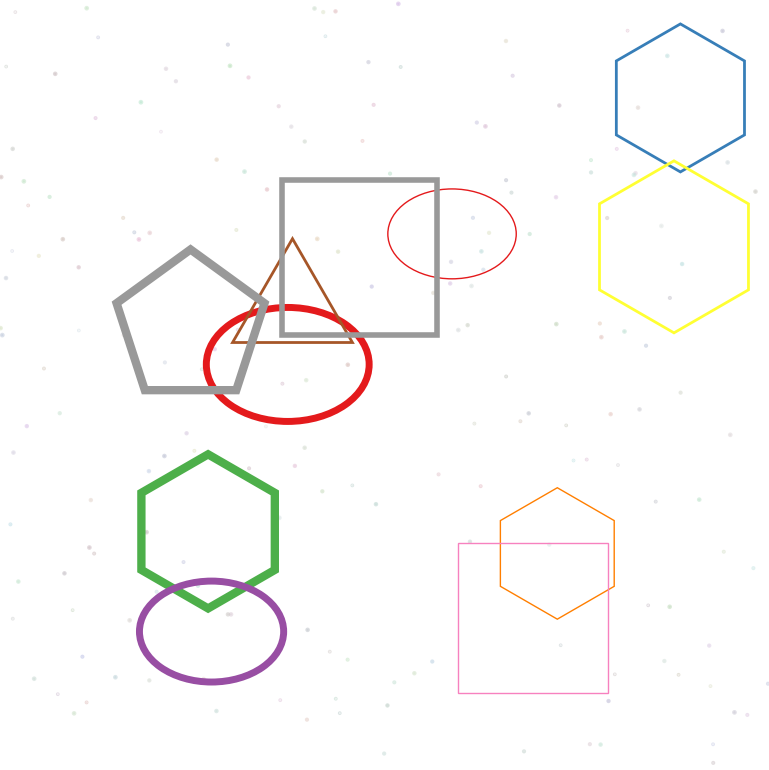[{"shape": "oval", "thickness": 0.5, "radius": 0.42, "center": [0.587, 0.696]}, {"shape": "oval", "thickness": 2.5, "radius": 0.53, "center": [0.374, 0.527]}, {"shape": "hexagon", "thickness": 1, "radius": 0.48, "center": [0.884, 0.873]}, {"shape": "hexagon", "thickness": 3, "radius": 0.5, "center": [0.27, 0.31]}, {"shape": "oval", "thickness": 2.5, "radius": 0.47, "center": [0.275, 0.18]}, {"shape": "hexagon", "thickness": 0.5, "radius": 0.43, "center": [0.724, 0.281]}, {"shape": "hexagon", "thickness": 1, "radius": 0.56, "center": [0.875, 0.679]}, {"shape": "triangle", "thickness": 1, "radius": 0.45, "center": [0.38, 0.6]}, {"shape": "square", "thickness": 0.5, "radius": 0.49, "center": [0.692, 0.197]}, {"shape": "pentagon", "thickness": 3, "radius": 0.51, "center": [0.247, 0.575]}, {"shape": "square", "thickness": 2, "radius": 0.5, "center": [0.467, 0.665]}]